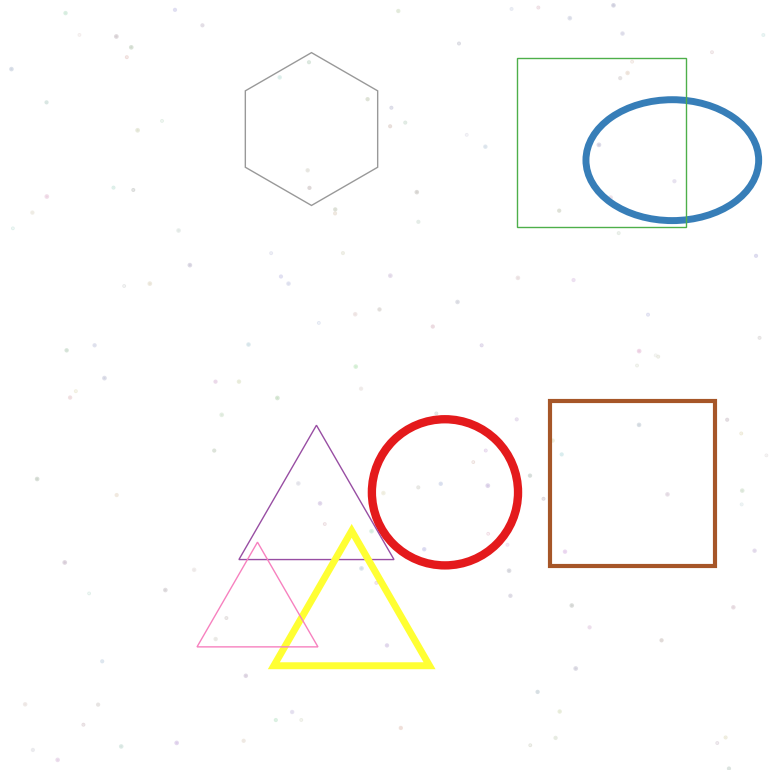[{"shape": "circle", "thickness": 3, "radius": 0.47, "center": [0.578, 0.361]}, {"shape": "oval", "thickness": 2.5, "radius": 0.56, "center": [0.873, 0.792]}, {"shape": "square", "thickness": 0.5, "radius": 0.55, "center": [0.782, 0.815]}, {"shape": "triangle", "thickness": 0.5, "radius": 0.58, "center": [0.411, 0.331]}, {"shape": "triangle", "thickness": 2.5, "radius": 0.58, "center": [0.457, 0.194]}, {"shape": "square", "thickness": 1.5, "radius": 0.54, "center": [0.821, 0.372]}, {"shape": "triangle", "thickness": 0.5, "radius": 0.45, "center": [0.334, 0.205]}, {"shape": "hexagon", "thickness": 0.5, "radius": 0.5, "center": [0.405, 0.832]}]